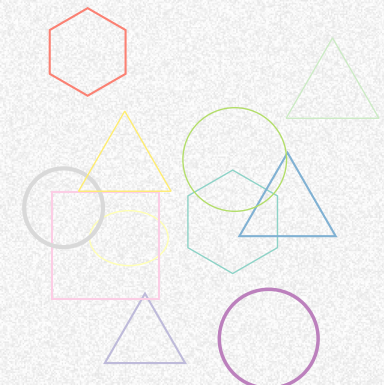[{"shape": "hexagon", "thickness": 1, "radius": 0.67, "center": [0.604, 0.424]}, {"shape": "oval", "thickness": 1, "radius": 0.51, "center": [0.335, 0.381]}, {"shape": "triangle", "thickness": 1.5, "radius": 0.6, "center": [0.377, 0.117]}, {"shape": "hexagon", "thickness": 1.5, "radius": 0.57, "center": [0.228, 0.865]}, {"shape": "triangle", "thickness": 1.5, "radius": 0.72, "center": [0.747, 0.459]}, {"shape": "circle", "thickness": 1, "radius": 0.67, "center": [0.61, 0.586]}, {"shape": "square", "thickness": 1.5, "radius": 0.7, "center": [0.275, 0.362]}, {"shape": "circle", "thickness": 3, "radius": 0.51, "center": [0.165, 0.46]}, {"shape": "circle", "thickness": 2.5, "radius": 0.64, "center": [0.698, 0.12]}, {"shape": "triangle", "thickness": 1, "radius": 0.7, "center": [0.864, 0.762]}, {"shape": "triangle", "thickness": 1, "radius": 0.69, "center": [0.324, 0.573]}]